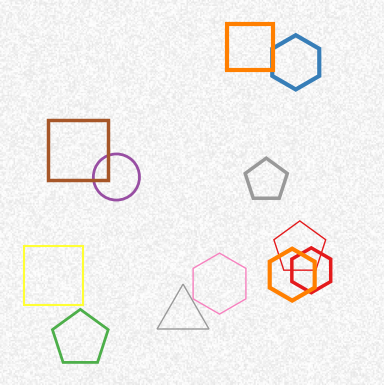[{"shape": "pentagon", "thickness": 1, "radius": 0.35, "center": [0.779, 0.355]}, {"shape": "hexagon", "thickness": 2.5, "radius": 0.29, "center": [0.809, 0.298]}, {"shape": "hexagon", "thickness": 3, "radius": 0.35, "center": [0.768, 0.838]}, {"shape": "pentagon", "thickness": 2, "radius": 0.38, "center": [0.209, 0.12]}, {"shape": "circle", "thickness": 2, "radius": 0.3, "center": [0.302, 0.54]}, {"shape": "square", "thickness": 3, "radius": 0.3, "center": [0.649, 0.878]}, {"shape": "hexagon", "thickness": 3, "radius": 0.34, "center": [0.759, 0.287]}, {"shape": "square", "thickness": 1.5, "radius": 0.38, "center": [0.138, 0.285]}, {"shape": "square", "thickness": 2.5, "radius": 0.39, "center": [0.203, 0.611]}, {"shape": "hexagon", "thickness": 1, "radius": 0.4, "center": [0.57, 0.263]}, {"shape": "triangle", "thickness": 1, "radius": 0.39, "center": [0.475, 0.184]}, {"shape": "pentagon", "thickness": 2.5, "radius": 0.29, "center": [0.692, 0.532]}]